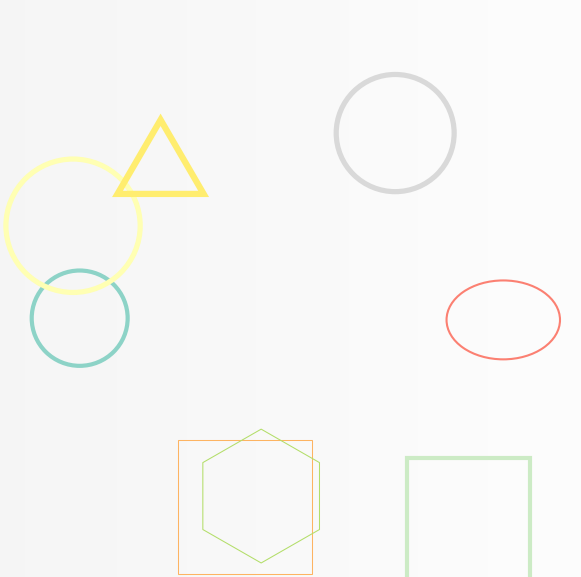[{"shape": "circle", "thickness": 2, "radius": 0.41, "center": [0.137, 0.448]}, {"shape": "circle", "thickness": 2.5, "radius": 0.58, "center": [0.126, 0.608]}, {"shape": "oval", "thickness": 1, "radius": 0.49, "center": [0.866, 0.445]}, {"shape": "square", "thickness": 0.5, "radius": 0.58, "center": [0.421, 0.121]}, {"shape": "hexagon", "thickness": 0.5, "radius": 0.58, "center": [0.449, 0.14]}, {"shape": "circle", "thickness": 2.5, "radius": 0.51, "center": [0.68, 0.769]}, {"shape": "square", "thickness": 2, "radius": 0.53, "center": [0.806, 0.101]}, {"shape": "triangle", "thickness": 3, "radius": 0.43, "center": [0.276, 0.706]}]